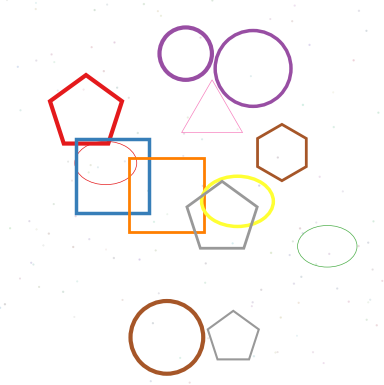[{"shape": "pentagon", "thickness": 3, "radius": 0.49, "center": [0.223, 0.707]}, {"shape": "oval", "thickness": 0.5, "radius": 0.4, "center": [0.275, 0.577]}, {"shape": "square", "thickness": 2.5, "radius": 0.48, "center": [0.292, 0.543]}, {"shape": "oval", "thickness": 0.5, "radius": 0.39, "center": [0.85, 0.36]}, {"shape": "circle", "thickness": 2.5, "radius": 0.49, "center": [0.657, 0.822]}, {"shape": "circle", "thickness": 3, "radius": 0.34, "center": [0.482, 0.861]}, {"shape": "square", "thickness": 2, "radius": 0.48, "center": [0.432, 0.494]}, {"shape": "oval", "thickness": 2.5, "radius": 0.47, "center": [0.617, 0.477]}, {"shape": "circle", "thickness": 3, "radius": 0.47, "center": [0.433, 0.124]}, {"shape": "hexagon", "thickness": 2, "radius": 0.37, "center": [0.732, 0.604]}, {"shape": "triangle", "thickness": 0.5, "radius": 0.46, "center": [0.551, 0.701]}, {"shape": "pentagon", "thickness": 2, "radius": 0.48, "center": [0.577, 0.433]}, {"shape": "pentagon", "thickness": 1.5, "radius": 0.35, "center": [0.606, 0.123]}]